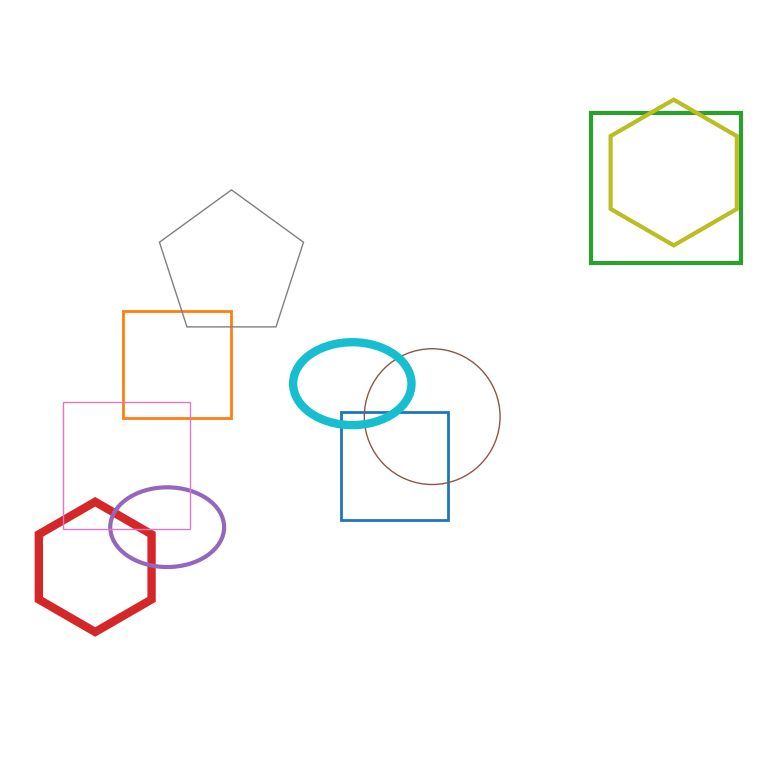[{"shape": "square", "thickness": 1, "radius": 0.35, "center": [0.512, 0.395]}, {"shape": "square", "thickness": 1, "radius": 0.35, "center": [0.23, 0.527]}, {"shape": "square", "thickness": 1.5, "radius": 0.49, "center": [0.865, 0.756]}, {"shape": "hexagon", "thickness": 3, "radius": 0.42, "center": [0.124, 0.264]}, {"shape": "oval", "thickness": 1.5, "radius": 0.37, "center": [0.217, 0.315]}, {"shape": "circle", "thickness": 0.5, "radius": 0.44, "center": [0.561, 0.459]}, {"shape": "square", "thickness": 0.5, "radius": 0.41, "center": [0.164, 0.395]}, {"shape": "pentagon", "thickness": 0.5, "radius": 0.49, "center": [0.301, 0.655]}, {"shape": "hexagon", "thickness": 1.5, "radius": 0.47, "center": [0.875, 0.776]}, {"shape": "oval", "thickness": 3, "radius": 0.38, "center": [0.458, 0.502]}]